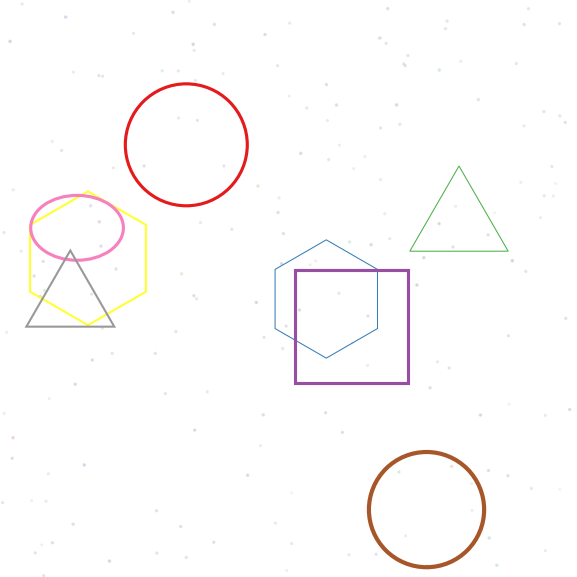[{"shape": "circle", "thickness": 1.5, "radius": 0.53, "center": [0.323, 0.748]}, {"shape": "hexagon", "thickness": 0.5, "radius": 0.51, "center": [0.565, 0.481]}, {"shape": "triangle", "thickness": 0.5, "radius": 0.49, "center": [0.795, 0.613]}, {"shape": "square", "thickness": 1.5, "radius": 0.49, "center": [0.609, 0.433]}, {"shape": "hexagon", "thickness": 1, "radius": 0.58, "center": [0.152, 0.552]}, {"shape": "circle", "thickness": 2, "radius": 0.5, "center": [0.739, 0.117]}, {"shape": "oval", "thickness": 1.5, "radius": 0.4, "center": [0.133, 0.605]}, {"shape": "triangle", "thickness": 1, "radius": 0.44, "center": [0.122, 0.477]}]